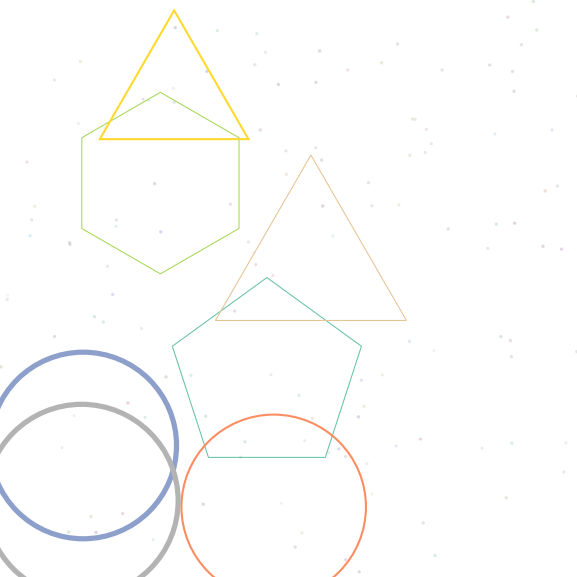[{"shape": "pentagon", "thickness": 0.5, "radius": 0.86, "center": [0.462, 0.346]}, {"shape": "circle", "thickness": 1, "radius": 0.8, "center": [0.474, 0.121]}, {"shape": "circle", "thickness": 2.5, "radius": 0.81, "center": [0.144, 0.228]}, {"shape": "hexagon", "thickness": 0.5, "radius": 0.79, "center": [0.278, 0.682]}, {"shape": "triangle", "thickness": 1, "radius": 0.74, "center": [0.302, 0.833]}, {"shape": "triangle", "thickness": 0.5, "radius": 0.95, "center": [0.538, 0.54]}, {"shape": "circle", "thickness": 2.5, "radius": 0.84, "center": [0.141, 0.132]}]